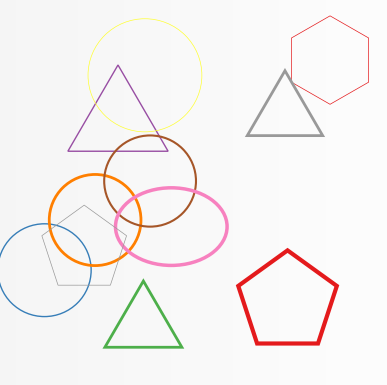[{"shape": "pentagon", "thickness": 3, "radius": 0.67, "center": [0.742, 0.216]}, {"shape": "hexagon", "thickness": 0.5, "radius": 0.57, "center": [0.852, 0.844]}, {"shape": "circle", "thickness": 1, "radius": 0.6, "center": [0.115, 0.298]}, {"shape": "triangle", "thickness": 2, "radius": 0.57, "center": [0.37, 0.155]}, {"shape": "triangle", "thickness": 1, "radius": 0.75, "center": [0.305, 0.682]}, {"shape": "circle", "thickness": 2, "radius": 0.59, "center": [0.245, 0.429]}, {"shape": "circle", "thickness": 0.5, "radius": 0.73, "center": [0.374, 0.804]}, {"shape": "circle", "thickness": 1.5, "radius": 0.59, "center": [0.387, 0.53]}, {"shape": "oval", "thickness": 2.5, "radius": 0.72, "center": [0.442, 0.411]}, {"shape": "pentagon", "thickness": 0.5, "radius": 0.57, "center": [0.217, 0.352]}, {"shape": "triangle", "thickness": 2, "radius": 0.56, "center": [0.735, 0.704]}]